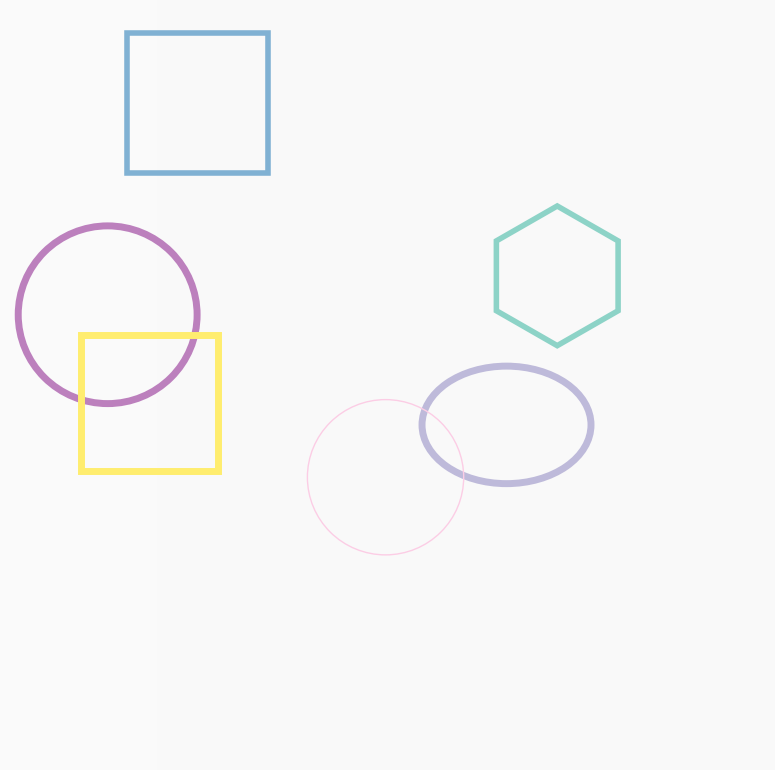[{"shape": "hexagon", "thickness": 2, "radius": 0.45, "center": [0.719, 0.642]}, {"shape": "oval", "thickness": 2.5, "radius": 0.55, "center": [0.654, 0.448]}, {"shape": "square", "thickness": 2, "radius": 0.46, "center": [0.255, 0.866]}, {"shape": "circle", "thickness": 0.5, "radius": 0.5, "center": [0.497, 0.38]}, {"shape": "circle", "thickness": 2.5, "radius": 0.58, "center": [0.139, 0.591]}, {"shape": "square", "thickness": 2.5, "radius": 0.44, "center": [0.193, 0.477]}]